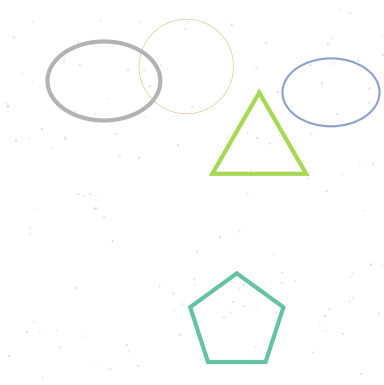[{"shape": "pentagon", "thickness": 3, "radius": 0.64, "center": [0.615, 0.163]}, {"shape": "oval", "thickness": 1.5, "radius": 0.63, "center": [0.86, 0.76]}, {"shape": "triangle", "thickness": 3, "radius": 0.7, "center": [0.673, 0.619]}, {"shape": "circle", "thickness": 0.5, "radius": 0.61, "center": [0.484, 0.827]}, {"shape": "oval", "thickness": 3, "radius": 0.73, "center": [0.27, 0.79]}]